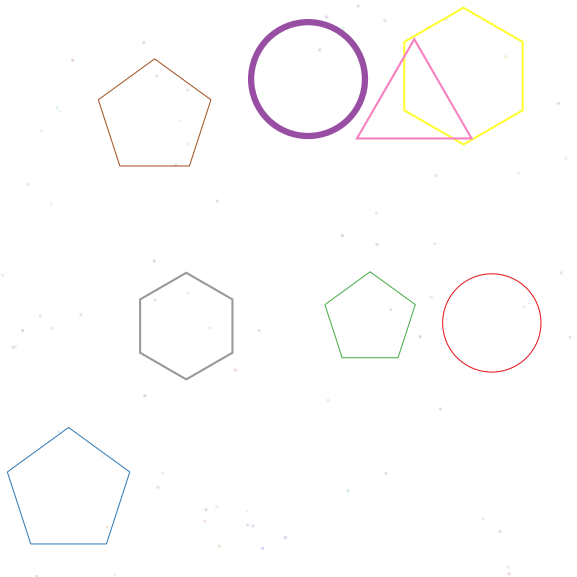[{"shape": "circle", "thickness": 0.5, "radius": 0.43, "center": [0.852, 0.44]}, {"shape": "pentagon", "thickness": 0.5, "radius": 0.56, "center": [0.119, 0.147]}, {"shape": "pentagon", "thickness": 0.5, "radius": 0.41, "center": [0.641, 0.446]}, {"shape": "circle", "thickness": 3, "radius": 0.49, "center": [0.533, 0.862]}, {"shape": "hexagon", "thickness": 1, "radius": 0.59, "center": [0.803, 0.867]}, {"shape": "pentagon", "thickness": 0.5, "radius": 0.51, "center": [0.268, 0.795]}, {"shape": "triangle", "thickness": 1, "radius": 0.57, "center": [0.717, 0.817]}, {"shape": "hexagon", "thickness": 1, "radius": 0.46, "center": [0.323, 0.434]}]